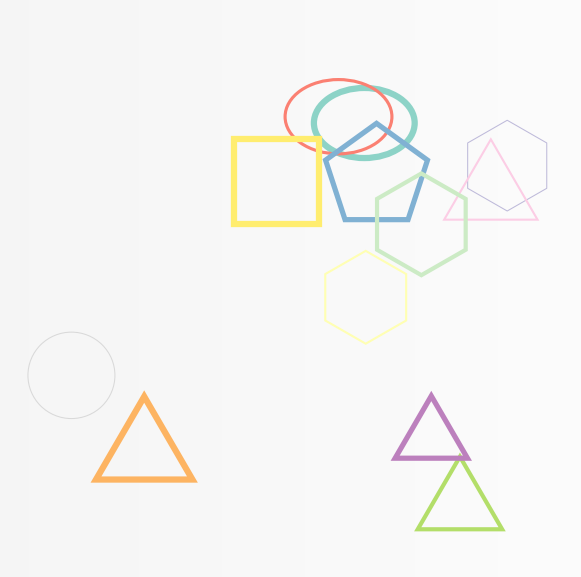[{"shape": "oval", "thickness": 3, "radius": 0.43, "center": [0.627, 0.786]}, {"shape": "hexagon", "thickness": 1, "radius": 0.4, "center": [0.629, 0.484]}, {"shape": "hexagon", "thickness": 0.5, "radius": 0.39, "center": [0.873, 0.712]}, {"shape": "oval", "thickness": 1.5, "radius": 0.46, "center": [0.582, 0.797]}, {"shape": "pentagon", "thickness": 2.5, "radius": 0.46, "center": [0.648, 0.693]}, {"shape": "triangle", "thickness": 3, "radius": 0.48, "center": [0.248, 0.217]}, {"shape": "triangle", "thickness": 2, "radius": 0.42, "center": [0.791, 0.125]}, {"shape": "triangle", "thickness": 1, "radius": 0.46, "center": [0.844, 0.665]}, {"shape": "circle", "thickness": 0.5, "radius": 0.37, "center": [0.123, 0.349]}, {"shape": "triangle", "thickness": 2.5, "radius": 0.36, "center": [0.742, 0.242]}, {"shape": "hexagon", "thickness": 2, "radius": 0.44, "center": [0.725, 0.611]}, {"shape": "square", "thickness": 3, "radius": 0.37, "center": [0.476, 0.685]}]